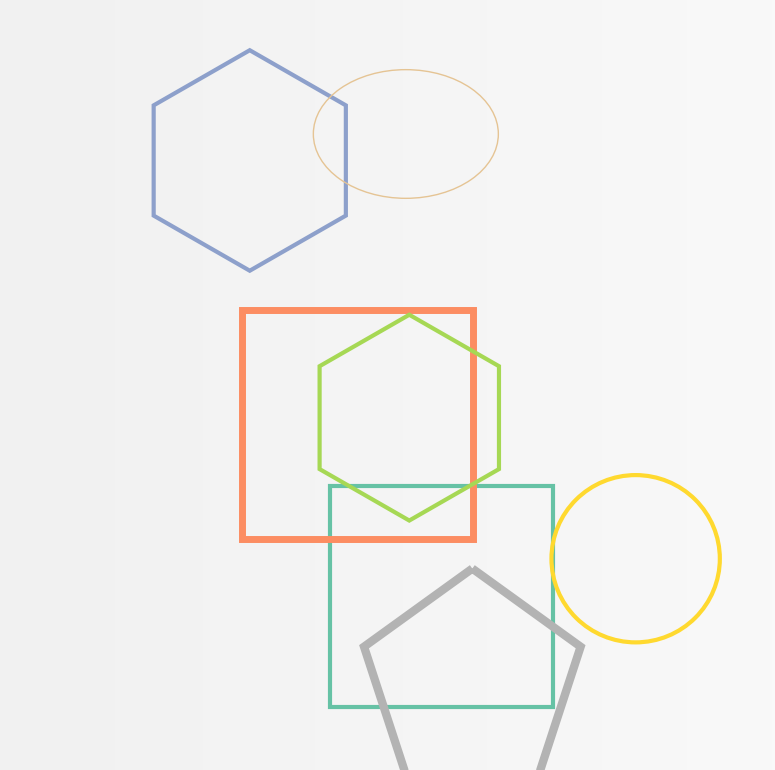[{"shape": "square", "thickness": 1.5, "radius": 0.72, "center": [0.57, 0.225]}, {"shape": "square", "thickness": 2.5, "radius": 0.74, "center": [0.461, 0.449]}, {"shape": "hexagon", "thickness": 1.5, "radius": 0.72, "center": [0.322, 0.792]}, {"shape": "hexagon", "thickness": 1.5, "radius": 0.67, "center": [0.528, 0.458]}, {"shape": "circle", "thickness": 1.5, "radius": 0.54, "center": [0.82, 0.274]}, {"shape": "oval", "thickness": 0.5, "radius": 0.6, "center": [0.524, 0.826]}, {"shape": "pentagon", "thickness": 3, "radius": 0.73, "center": [0.609, 0.115]}]